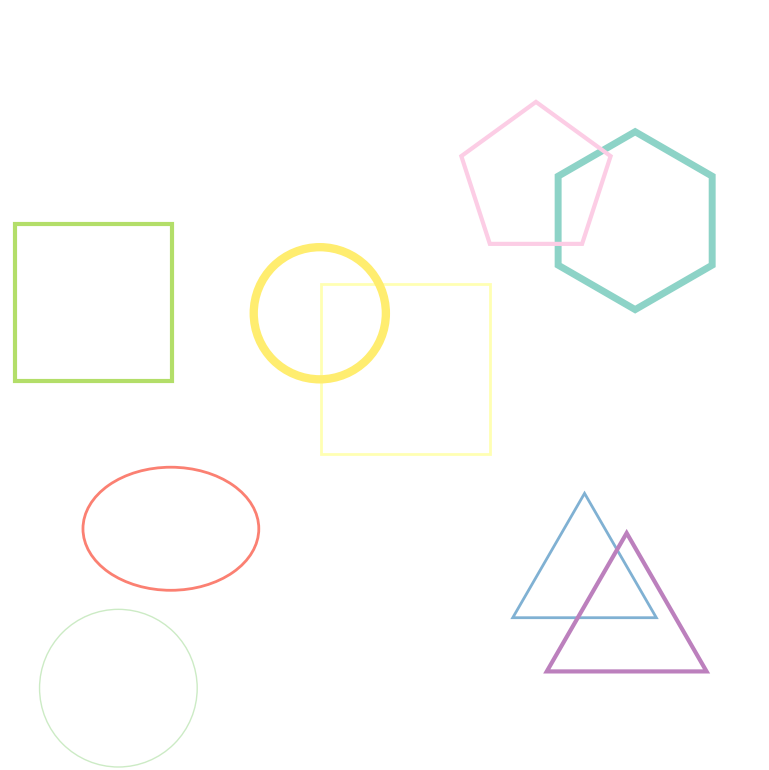[{"shape": "hexagon", "thickness": 2.5, "radius": 0.58, "center": [0.825, 0.713]}, {"shape": "square", "thickness": 1, "radius": 0.55, "center": [0.527, 0.521]}, {"shape": "oval", "thickness": 1, "radius": 0.57, "center": [0.222, 0.313]}, {"shape": "triangle", "thickness": 1, "radius": 0.54, "center": [0.759, 0.252]}, {"shape": "square", "thickness": 1.5, "radius": 0.51, "center": [0.121, 0.607]}, {"shape": "pentagon", "thickness": 1.5, "radius": 0.51, "center": [0.696, 0.766]}, {"shape": "triangle", "thickness": 1.5, "radius": 0.6, "center": [0.814, 0.188]}, {"shape": "circle", "thickness": 0.5, "radius": 0.51, "center": [0.154, 0.106]}, {"shape": "circle", "thickness": 3, "radius": 0.43, "center": [0.415, 0.593]}]